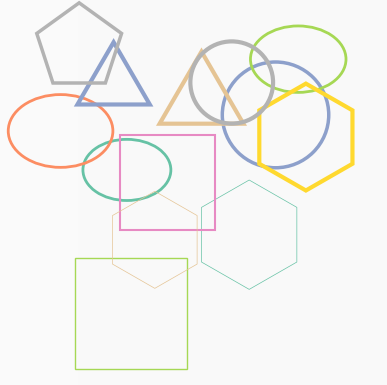[{"shape": "hexagon", "thickness": 0.5, "radius": 0.71, "center": [0.643, 0.39]}, {"shape": "oval", "thickness": 2, "radius": 0.57, "center": [0.327, 0.559]}, {"shape": "oval", "thickness": 2, "radius": 0.68, "center": [0.156, 0.66]}, {"shape": "triangle", "thickness": 3, "radius": 0.54, "center": [0.293, 0.783]}, {"shape": "circle", "thickness": 2.5, "radius": 0.69, "center": [0.711, 0.702]}, {"shape": "square", "thickness": 1.5, "radius": 0.61, "center": [0.431, 0.525]}, {"shape": "square", "thickness": 1, "radius": 0.72, "center": [0.339, 0.186]}, {"shape": "oval", "thickness": 2, "radius": 0.62, "center": [0.77, 0.846]}, {"shape": "hexagon", "thickness": 3, "radius": 0.69, "center": [0.789, 0.644]}, {"shape": "hexagon", "thickness": 0.5, "radius": 0.63, "center": [0.4, 0.377]}, {"shape": "triangle", "thickness": 3, "radius": 0.62, "center": [0.52, 0.741]}, {"shape": "pentagon", "thickness": 2.5, "radius": 0.58, "center": [0.204, 0.878]}, {"shape": "circle", "thickness": 3, "radius": 0.53, "center": [0.598, 0.786]}]